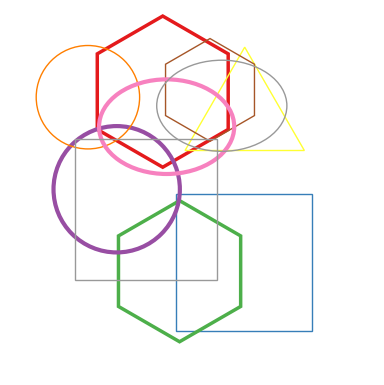[{"shape": "hexagon", "thickness": 2.5, "radius": 0.98, "center": [0.423, 0.762]}, {"shape": "square", "thickness": 1, "radius": 0.88, "center": [0.633, 0.318]}, {"shape": "hexagon", "thickness": 2.5, "radius": 0.92, "center": [0.466, 0.296]}, {"shape": "circle", "thickness": 3, "radius": 0.82, "center": [0.303, 0.508]}, {"shape": "circle", "thickness": 1, "radius": 0.67, "center": [0.228, 0.747]}, {"shape": "triangle", "thickness": 1, "radius": 0.89, "center": [0.636, 0.699]}, {"shape": "hexagon", "thickness": 1, "radius": 0.67, "center": [0.545, 0.766]}, {"shape": "oval", "thickness": 3, "radius": 0.88, "center": [0.433, 0.671]}, {"shape": "square", "thickness": 1, "radius": 0.92, "center": [0.379, 0.455]}, {"shape": "oval", "thickness": 1, "radius": 0.85, "center": [0.576, 0.725]}]